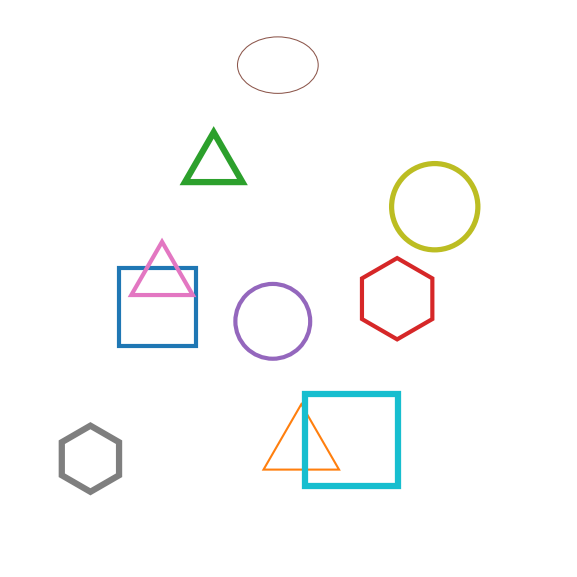[{"shape": "square", "thickness": 2, "radius": 0.33, "center": [0.272, 0.468]}, {"shape": "triangle", "thickness": 1, "radius": 0.38, "center": [0.522, 0.224]}, {"shape": "triangle", "thickness": 3, "radius": 0.29, "center": [0.37, 0.713]}, {"shape": "hexagon", "thickness": 2, "radius": 0.35, "center": [0.688, 0.482]}, {"shape": "circle", "thickness": 2, "radius": 0.32, "center": [0.472, 0.443]}, {"shape": "oval", "thickness": 0.5, "radius": 0.35, "center": [0.481, 0.886]}, {"shape": "triangle", "thickness": 2, "radius": 0.31, "center": [0.281, 0.519]}, {"shape": "hexagon", "thickness": 3, "radius": 0.29, "center": [0.157, 0.205]}, {"shape": "circle", "thickness": 2.5, "radius": 0.37, "center": [0.753, 0.641]}, {"shape": "square", "thickness": 3, "radius": 0.4, "center": [0.609, 0.238]}]